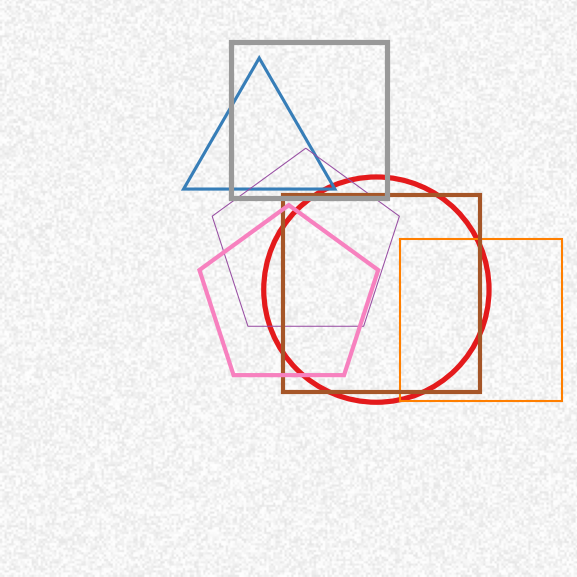[{"shape": "circle", "thickness": 2.5, "radius": 0.98, "center": [0.652, 0.498]}, {"shape": "triangle", "thickness": 1.5, "radius": 0.76, "center": [0.449, 0.747]}, {"shape": "pentagon", "thickness": 0.5, "radius": 0.85, "center": [0.529, 0.572]}, {"shape": "square", "thickness": 1, "radius": 0.7, "center": [0.833, 0.445]}, {"shape": "square", "thickness": 2, "radius": 0.85, "center": [0.661, 0.49]}, {"shape": "pentagon", "thickness": 2, "radius": 0.81, "center": [0.5, 0.481]}, {"shape": "square", "thickness": 2.5, "radius": 0.68, "center": [0.536, 0.792]}]